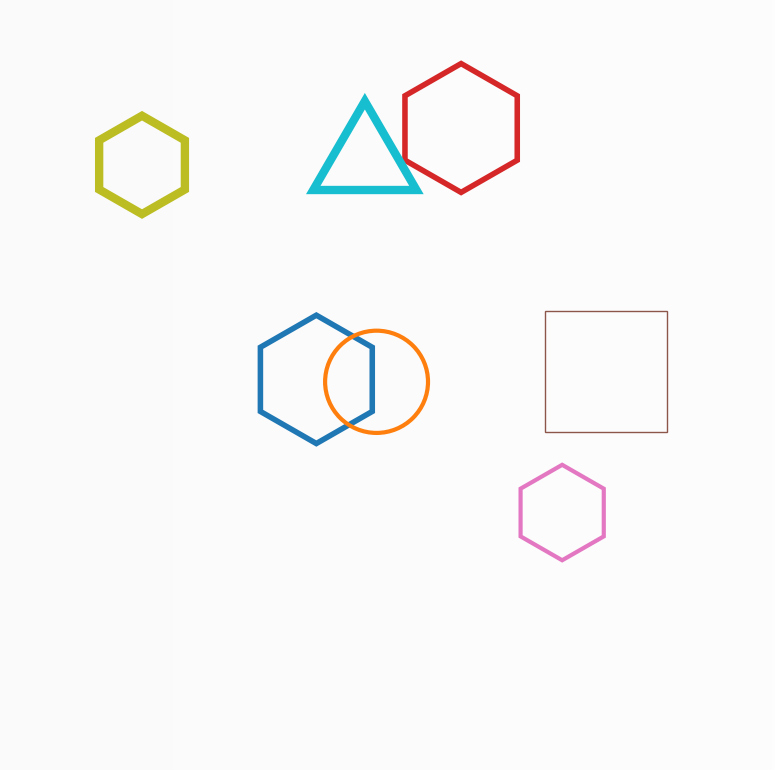[{"shape": "hexagon", "thickness": 2, "radius": 0.42, "center": [0.408, 0.507]}, {"shape": "circle", "thickness": 1.5, "radius": 0.33, "center": [0.486, 0.504]}, {"shape": "hexagon", "thickness": 2, "radius": 0.42, "center": [0.595, 0.834]}, {"shape": "square", "thickness": 0.5, "radius": 0.39, "center": [0.782, 0.517]}, {"shape": "hexagon", "thickness": 1.5, "radius": 0.31, "center": [0.725, 0.334]}, {"shape": "hexagon", "thickness": 3, "radius": 0.32, "center": [0.183, 0.786]}, {"shape": "triangle", "thickness": 3, "radius": 0.38, "center": [0.471, 0.792]}]